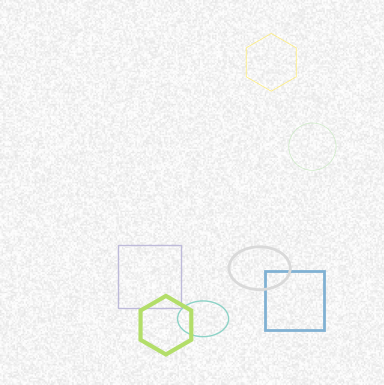[{"shape": "oval", "thickness": 1, "radius": 0.33, "center": [0.527, 0.172]}, {"shape": "square", "thickness": 1, "radius": 0.41, "center": [0.388, 0.282]}, {"shape": "square", "thickness": 2, "radius": 0.39, "center": [0.765, 0.219]}, {"shape": "hexagon", "thickness": 3, "radius": 0.38, "center": [0.431, 0.155]}, {"shape": "oval", "thickness": 2, "radius": 0.4, "center": [0.674, 0.303]}, {"shape": "circle", "thickness": 0.5, "radius": 0.31, "center": [0.812, 0.619]}, {"shape": "hexagon", "thickness": 0.5, "radius": 0.38, "center": [0.705, 0.838]}]